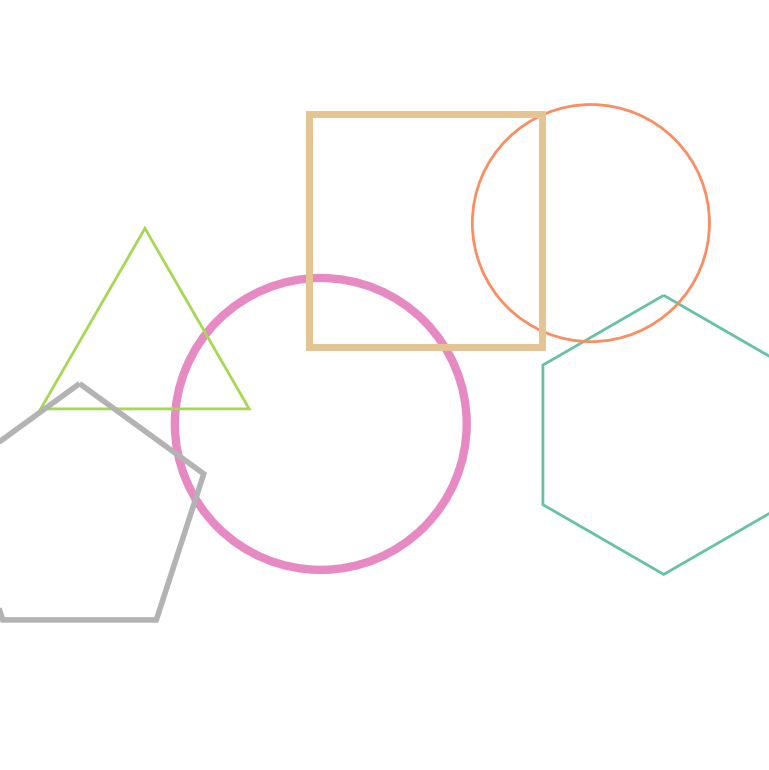[{"shape": "hexagon", "thickness": 1, "radius": 0.91, "center": [0.862, 0.435]}, {"shape": "circle", "thickness": 1, "radius": 0.77, "center": [0.767, 0.71]}, {"shape": "circle", "thickness": 3, "radius": 0.95, "center": [0.417, 0.449]}, {"shape": "triangle", "thickness": 1, "radius": 0.78, "center": [0.188, 0.547]}, {"shape": "square", "thickness": 2.5, "radius": 0.76, "center": [0.553, 0.701]}, {"shape": "pentagon", "thickness": 2, "radius": 0.85, "center": [0.103, 0.332]}]